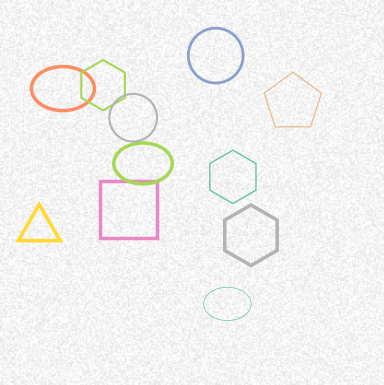[{"shape": "hexagon", "thickness": 1, "radius": 0.35, "center": [0.605, 0.541]}, {"shape": "oval", "thickness": 0.5, "radius": 0.31, "center": [0.591, 0.211]}, {"shape": "oval", "thickness": 2.5, "radius": 0.41, "center": [0.163, 0.77]}, {"shape": "circle", "thickness": 2, "radius": 0.36, "center": [0.56, 0.856]}, {"shape": "square", "thickness": 2.5, "radius": 0.37, "center": [0.335, 0.456]}, {"shape": "hexagon", "thickness": 1.5, "radius": 0.33, "center": [0.268, 0.779]}, {"shape": "oval", "thickness": 2.5, "radius": 0.38, "center": [0.371, 0.575]}, {"shape": "triangle", "thickness": 2.5, "radius": 0.31, "center": [0.102, 0.406]}, {"shape": "pentagon", "thickness": 1, "radius": 0.39, "center": [0.761, 0.734]}, {"shape": "hexagon", "thickness": 2.5, "radius": 0.39, "center": [0.652, 0.389]}, {"shape": "circle", "thickness": 1.5, "radius": 0.31, "center": [0.346, 0.694]}]